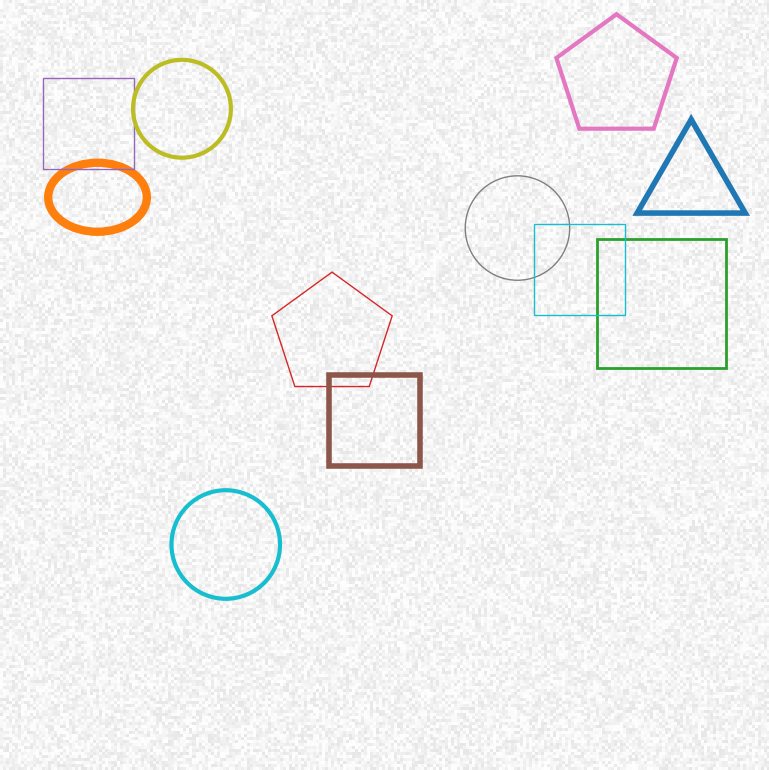[{"shape": "triangle", "thickness": 2, "radius": 0.41, "center": [0.898, 0.764]}, {"shape": "oval", "thickness": 3, "radius": 0.32, "center": [0.127, 0.744]}, {"shape": "square", "thickness": 1, "radius": 0.42, "center": [0.859, 0.606]}, {"shape": "pentagon", "thickness": 0.5, "radius": 0.41, "center": [0.431, 0.564]}, {"shape": "square", "thickness": 0.5, "radius": 0.3, "center": [0.115, 0.84]}, {"shape": "square", "thickness": 2, "radius": 0.3, "center": [0.486, 0.454]}, {"shape": "pentagon", "thickness": 1.5, "radius": 0.41, "center": [0.801, 0.899]}, {"shape": "circle", "thickness": 0.5, "radius": 0.34, "center": [0.672, 0.704]}, {"shape": "circle", "thickness": 1.5, "radius": 0.32, "center": [0.236, 0.859]}, {"shape": "circle", "thickness": 1.5, "radius": 0.35, "center": [0.293, 0.293]}, {"shape": "square", "thickness": 0.5, "radius": 0.3, "center": [0.753, 0.65]}]